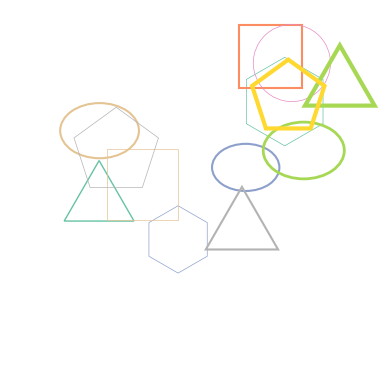[{"shape": "hexagon", "thickness": 0.5, "radius": 0.57, "center": [0.739, 0.736]}, {"shape": "triangle", "thickness": 1, "radius": 0.52, "center": [0.257, 0.478]}, {"shape": "square", "thickness": 1.5, "radius": 0.41, "center": [0.703, 0.854]}, {"shape": "hexagon", "thickness": 0.5, "radius": 0.44, "center": [0.463, 0.378]}, {"shape": "oval", "thickness": 1.5, "radius": 0.44, "center": [0.638, 0.565]}, {"shape": "circle", "thickness": 0.5, "radius": 0.5, "center": [0.758, 0.836]}, {"shape": "oval", "thickness": 2, "radius": 0.53, "center": [0.789, 0.609]}, {"shape": "triangle", "thickness": 3, "radius": 0.52, "center": [0.883, 0.778]}, {"shape": "pentagon", "thickness": 3, "radius": 0.49, "center": [0.749, 0.746]}, {"shape": "oval", "thickness": 1.5, "radius": 0.51, "center": [0.259, 0.661]}, {"shape": "square", "thickness": 0.5, "radius": 0.46, "center": [0.37, 0.521]}, {"shape": "pentagon", "thickness": 0.5, "radius": 0.58, "center": [0.302, 0.606]}, {"shape": "triangle", "thickness": 1.5, "radius": 0.54, "center": [0.628, 0.406]}]